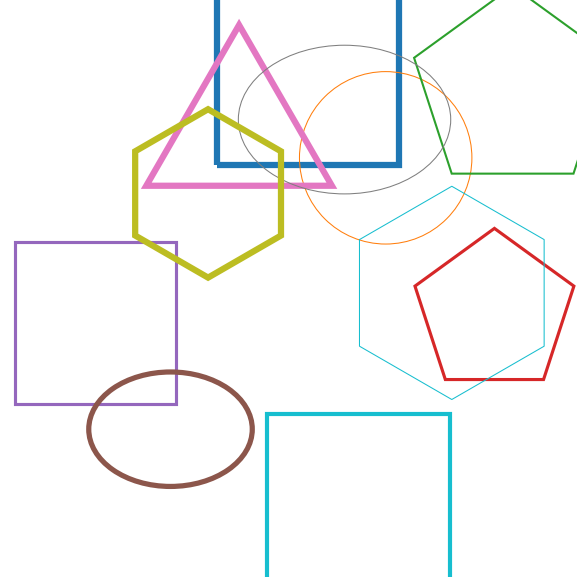[{"shape": "square", "thickness": 3, "radius": 0.79, "center": [0.533, 0.87]}, {"shape": "circle", "thickness": 0.5, "radius": 0.75, "center": [0.668, 0.726]}, {"shape": "pentagon", "thickness": 1, "radius": 0.9, "center": [0.888, 0.844]}, {"shape": "pentagon", "thickness": 1.5, "radius": 0.72, "center": [0.856, 0.459]}, {"shape": "square", "thickness": 1.5, "radius": 0.7, "center": [0.165, 0.44]}, {"shape": "oval", "thickness": 2.5, "radius": 0.71, "center": [0.295, 0.256]}, {"shape": "triangle", "thickness": 3, "radius": 0.93, "center": [0.414, 0.77]}, {"shape": "oval", "thickness": 0.5, "radius": 0.92, "center": [0.597, 0.792]}, {"shape": "hexagon", "thickness": 3, "radius": 0.73, "center": [0.36, 0.664]}, {"shape": "square", "thickness": 2, "radius": 0.79, "center": [0.62, 0.124]}, {"shape": "hexagon", "thickness": 0.5, "radius": 0.92, "center": [0.782, 0.492]}]